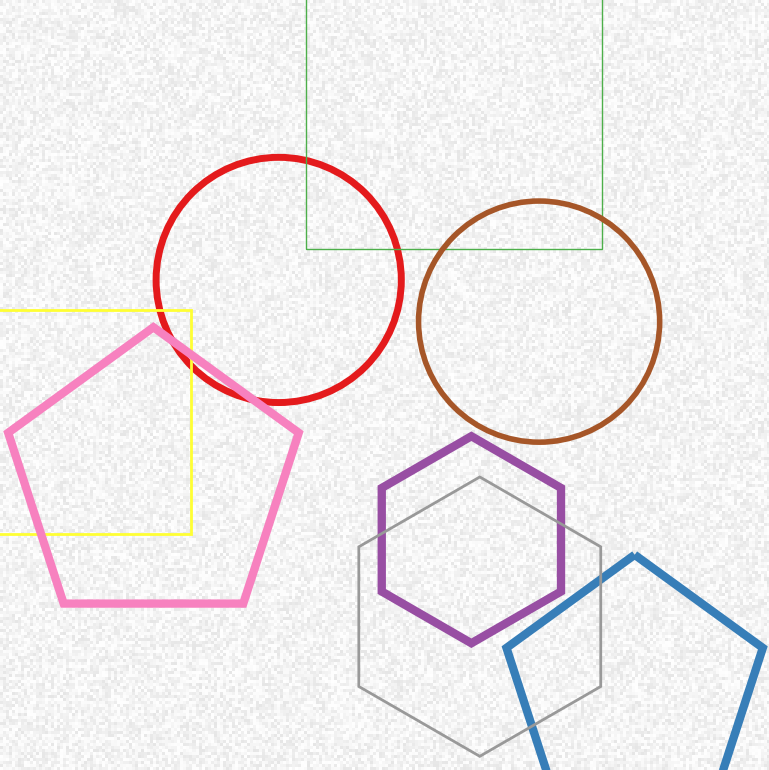[{"shape": "circle", "thickness": 2.5, "radius": 0.8, "center": [0.362, 0.636]}, {"shape": "pentagon", "thickness": 3, "radius": 0.88, "center": [0.824, 0.104]}, {"shape": "square", "thickness": 0.5, "radius": 0.96, "center": [0.59, 0.869]}, {"shape": "hexagon", "thickness": 3, "radius": 0.67, "center": [0.612, 0.299]}, {"shape": "square", "thickness": 1, "radius": 0.73, "center": [0.103, 0.451]}, {"shape": "circle", "thickness": 2, "radius": 0.78, "center": [0.7, 0.582]}, {"shape": "pentagon", "thickness": 3, "radius": 0.99, "center": [0.199, 0.377]}, {"shape": "hexagon", "thickness": 1, "radius": 0.91, "center": [0.623, 0.199]}]